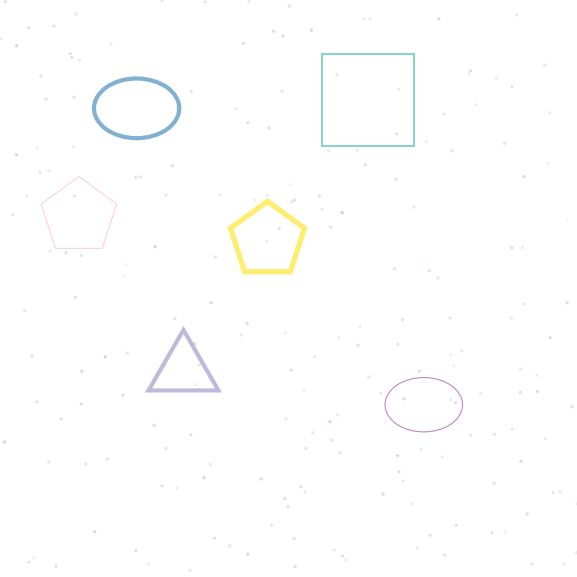[{"shape": "square", "thickness": 1, "radius": 0.4, "center": [0.638, 0.827]}, {"shape": "triangle", "thickness": 2, "radius": 0.35, "center": [0.318, 0.358]}, {"shape": "oval", "thickness": 2, "radius": 0.37, "center": [0.237, 0.812]}, {"shape": "pentagon", "thickness": 0.5, "radius": 0.34, "center": [0.137, 0.625]}, {"shape": "oval", "thickness": 0.5, "radius": 0.34, "center": [0.734, 0.298]}, {"shape": "pentagon", "thickness": 2.5, "radius": 0.34, "center": [0.463, 0.583]}]